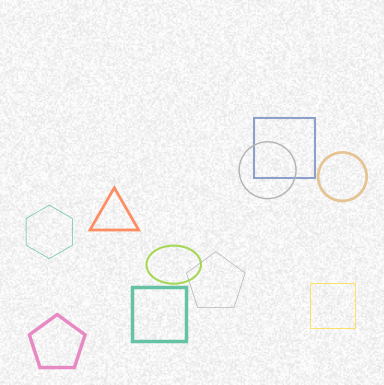[{"shape": "hexagon", "thickness": 0.5, "radius": 0.35, "center": [0.128, 0.398]}, {"shape": "square", "thickness": 2.5, "radius": 0.35, "center": [0.414, 0.185]}, {"shape": "triangle", "thickness": 2, "radius": 0.37, "center": [0.297, 0.439]}, {"shape": "square", "thickness": 1.5, "radius": 0.39, "center": [0.739, 0.616]}, {"shape": "pentagon", "thickness": 2.5, "radius": 0.38, "center": [0.149, 0.107]}, {"shape": "oval", "thickness": 1.5, "radius": 0.35, "center": [0.451, 0.313]}, {"shape": "square", "thickness": 0.5, "radius": 0.29, "center": [0.863, 0.207]}, {"shape": "circle", "thickness": 2, "radius": 0.32, "center": [0.889, 0.541]}, {"shape": "pentagon", "thickness": 0.5, "radius": 0.4, "center": [0.561, 0.266]}, {"shape": "circle", "thickness": 1, "radius": 0.37, "center": [0.695, 0.558]}]